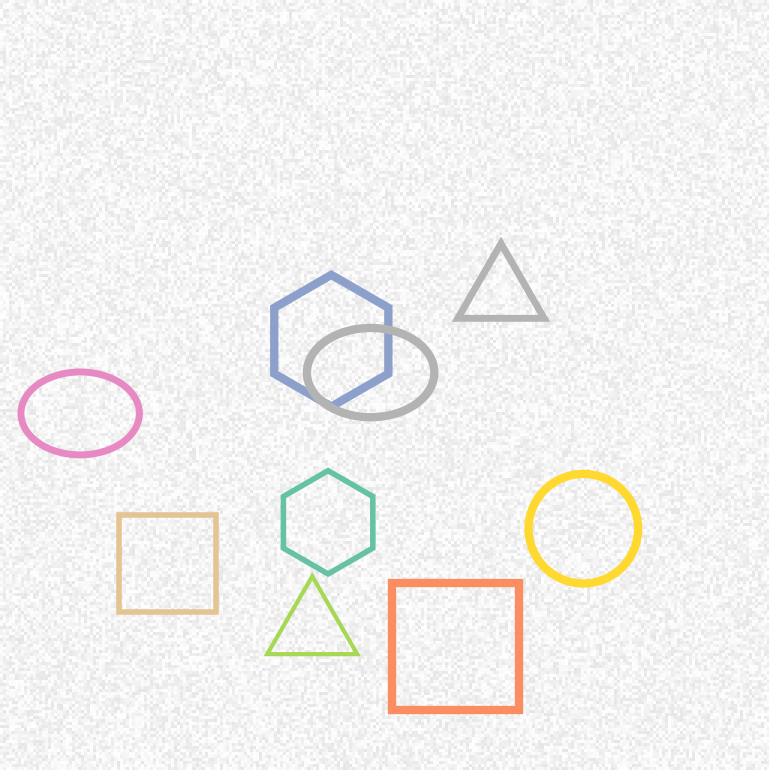[{"shape": "hexagon", "thickness": 2, "radius": 0.34, "center": [0.426, 0.322]}, {"shape": "square", "thickness": 3, "radius": 0.41, "center": [0.592, 0.161]}, {"shape": "hexagon", "thickness": 3, "radius": 0.43, "center": [0.43, 0.557]}, {"shape": "oval", "thickness": 2.5, "radius": 0.38, "center": [0.104, 0.463]}, {"shape": "triangle", "thickness": 1.5, "radius": 0.34, "center": [0.406, 0.184]}, {"shape": "circle", "thickness": 3, "radius": 0.36, "center": [0.758, 0.313]}, {"shape": "square", "thickness": 2, "radius": 0.32, "center": [0.217, 0.268]}, {"shape": "oval", "thickness": 3, "radius": 0.41, "center": [0.481, 0.516]}, {"shape": "triangle", "thickness": 2.5, "radius": 0.32, "center": [0.651, 0.619]}]